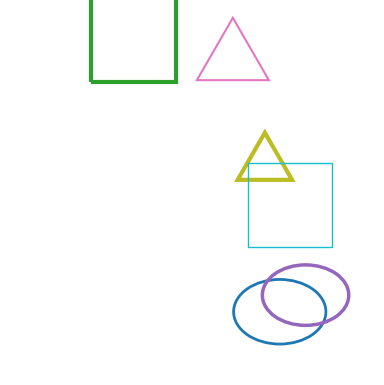[{"shape": "oval", "thickness": 2, "radius": 0.6, "center": [0.727, 0.19]}, {"shape": "square", "thickness": 3, "radius": 0.55, "center": [0.346, 0.897]}, {"shape": "oval", "thickness": 2.5, "radius": 0.56, "center": [0.794, 0.233]}, {"shape": "triangle", "thickness": 1.5, "radius": 0.54, "center": [0.605, 0.846]}, {"shape": "triangle", "thickness": 3, "radius": 0.41, "center": [0.688, 0.574]}, {"shape": "square", "thickness": 1, "radius": 0.54, "center": [0.753, 0.468]}]